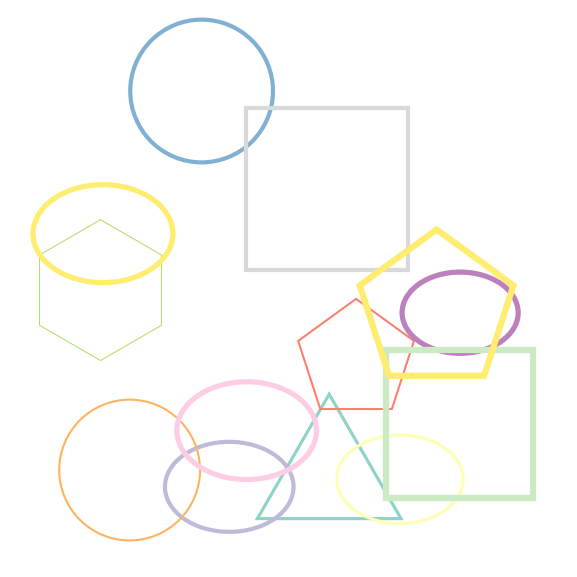[{"shape": "triangle", "thickness": 1.5, "radius": 0.72, "center": [0.57, 0.173]}, {"shape": "oval", "thickness": 1.5, "radius": 0.55, "center": [0.692, 0.169]}, {"shape": "oval", "thickness": 2, "radius": 0.56, "center": [0.397, 0.156]}, {"shape": "pentagon", "thickness": 1, "radius": 0.53, "center": [0.617, 0.376]}, {"shape": "circle", "thickness": 2, "radius": 0.62, "center": [0.349, 0.842]}, {"shape": "circle", "thickness": 1, "radius": 0.61, "center": [0.224, 0.185]}, {"shape": "hexagon", "thickness": 0.5, "radius": 0.61, "center": [0.174, 0.497]}, {"shape": "oval", "thickness": 2.5, "radius": 0.6, "center": [0.427, 0.253]}, {"shape": "square", "thickness": 2, "radius": 0.7, "center": [0.566, 0.672]}, {"shape": "oval", "thickness": 2.5, "radius": 0.5, "center": [0.797, 0.458]}, {"shape": "square", "thickness": 3, "radius": 0.64, "center": [0.796, 0.265]}, {"shape": "pentagon", "thickness": 3, "radius": 0.7, "center": [0.756, 0.462]}, {"shape": "oval", "thickness": 2.5, "radius": 0.61, "center": [0.178, 0.595]}]